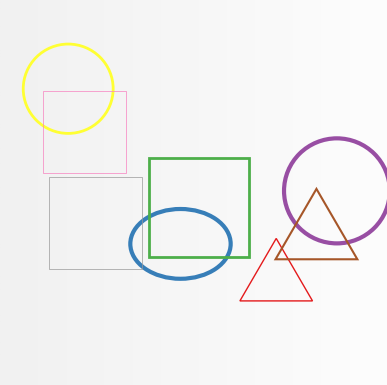[{"shape": "triangle", "thickness": 1, "radius": 0.54, "center": [0.713, 0.273]}, {"shape": "oval", "thickness": 3, "radius": 0.65, "center": [0.466, 0.367]}, {"shape": "square", "thickness": 2, "radius": 0.64, "center": [0.513, 0.46]}, {"shape": "circle", "thickness": 3, "radius": 0.68, "center": [0.869, 0.504]}, {"shape": "circle", "thickness": 2, "radius": 0.58, "center": [0.176, 0.77]}, {"shape": "triangle", "thickness": 1.5, "radius": 0.61, "center": [0.817, 0.387]}, {"shape": "square", "thickness": 0.5, "radius": 0.53, "center": [0.218, 0.657]}, {"shape": "square", "thickness": 0.5, "radius": 0.6, "center": [0.247, 0.42]}]